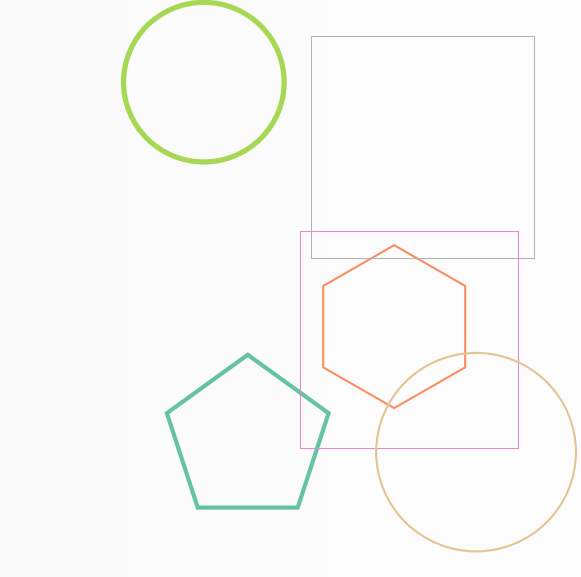[{"shape": "pentagon", "thickness": 2, "radius": 0.73, "center": [0.426, 0.239]}, {"shape": "hexagon", "thickness": 1, "radius": 0.71, "center": [0.678, 0.434]}, {"shape": "square", "thickness": 0.5, "radius": 0.94, "center": [0.704, 0.412]}, {"shape": "circle", "thickness": 2.5, "radius": 0.69, "center": [0.351, 0.857]}, {"shape": "circle", "thickness": 1, "radius": 0.86, "center": [0.819, 0.216]}, {"shape": "square", "thickness": 0.5, "radius": 0.96, "center": [0.727, 0.745]}]